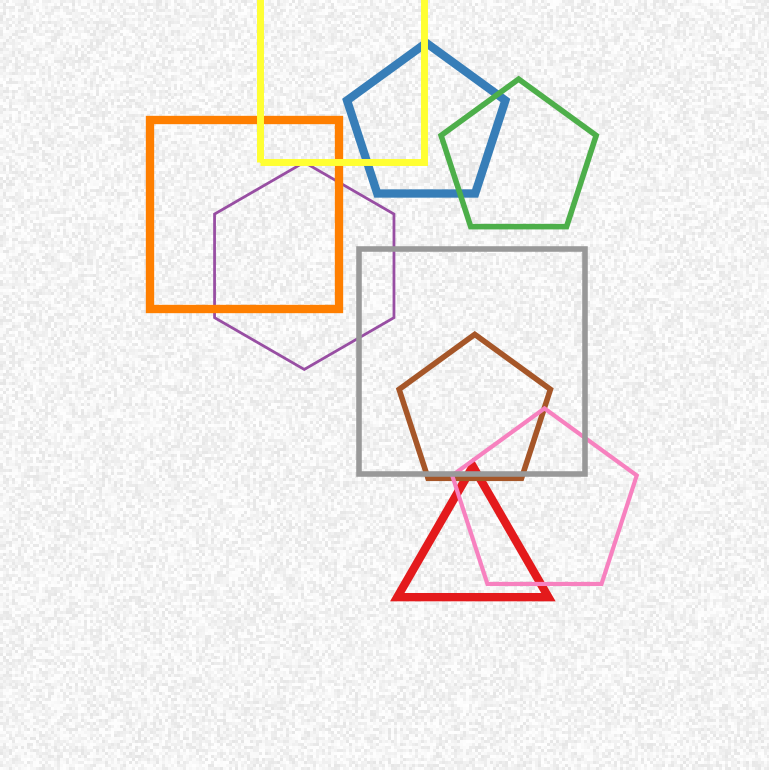[{"shape": "triangle", "thickness": 3, "radius": 0.57, "center": [0.614, 0.281]}, {"shape": "pentagon", "thickness": 3, "radius": 0.54, "center": [0.554, 0.836]}, {"shape": "pentagon", "thickness": 2, "radius": 0.53, "center": [0.674, 0.791]}, {"shape": "hexagon", "thickness": 1, "radius": 0.67, "center": [0.395, 0.655]}, {"shape": "square", "thickness": 3, "radius": 0.61, "center": [0.317, 0.721]}, {"shape": "square", "thickness": 2.5, "radius": 0.53, "center": [0.444, 0.897]}, {"shape": "pentagon", "thickness": 2, "radius": 0.52, "center": [0.617, 0.462]}, {"shape": "pentagon", "thickness": 1.5, "radius": 0.63, "center": [0.707, 0.344]}, {"shape": "square", "thickness": 2, "radius": 0.73, "center": [0.613, 0.531]}]